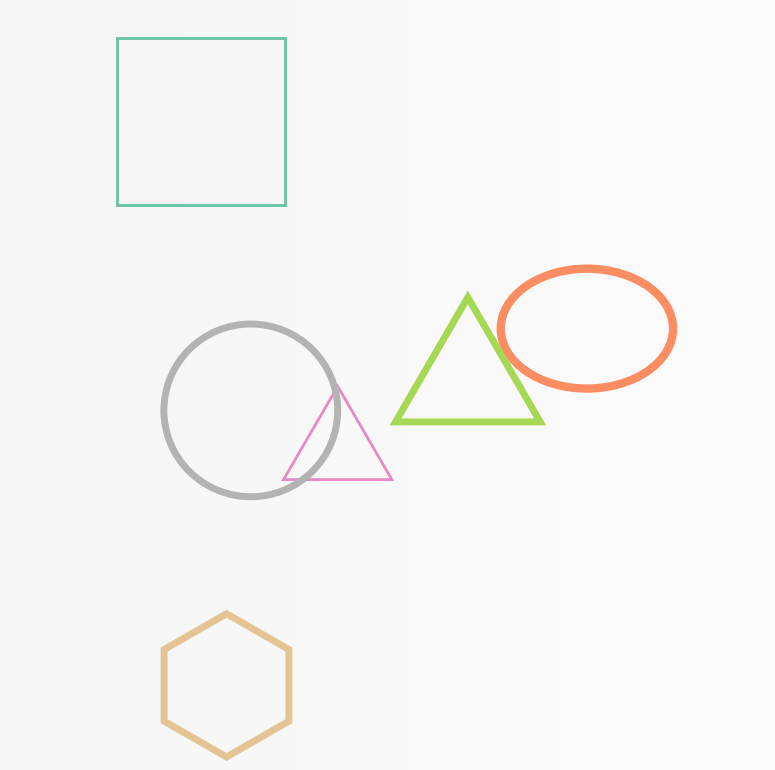[{"shape": "square", "thickness": 1, "radius": 0.54, "center": [0.26, 0.843]}, {"shape": "oval", "thickness": 3, "radius": 0.56, "center": [0.757, 0.573]}, {"shape": "triangle", "thickness": 1, "radius": 0.4, "center": [0.436, 0.418]}, {"shape": "triangle", "thickness": 2.5, "radius": 0.54, "center": [0.604, 0.506]}, {"shape": "hexagon", "thickness": 2.5, "radius": 0.47, "center": [0.292, 0.11]}, {"shape": "circle", "thickness": 2.5, "radius": 0.56, "center": [0.324, 0.467]}]